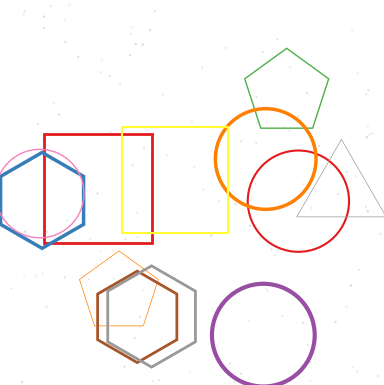[{"shape": "square", "thickness": 2, "radius": 0.7, "center": [0.254, 0.51]}, {"shape": "circle", "thickness": 1.5, "radius": 0.66, "center": [0.775, 0.477]}, {"shape": "hexagon", "thickness": 2.5, "radius": 0.62, "center": [0.109, 0.48]}, {"shape": "pentagon", "thickness": 1, "radius": 0.57, "center": [0.745, 0.76]}, {"shape": "circle", "thickness": 3, "radius": 0.67, "center": [0.684, 0.129]}, {"shape": "pentagon", "thickness": 0.5, "radius": 0.54, "center": [0.309, 0.241]}, {"shape": "circle", "thickness": 2.5, "radius": 0.65, "center": [0.69, 0.587]}, {"shape": "square", "thickness": 1.5, "radius": 0.69, "center": [0.455, 0.533]}, {"shape": "hexagon", "thickness": 2, "radius": 0.59, "center": [0.356, 0.177]}, {"shape": "circle", "thickness": 1, "radius": 0.57, "center": [0.103, 0.497]}, {"shape": "hexagon", "thickness": 2, "radius": 0.66, "center": [0.394, 0.178]}, {"shape": "triangle", "thickness": 0.5, "radius": 0.67, "center": [0.887, 0.504]}]